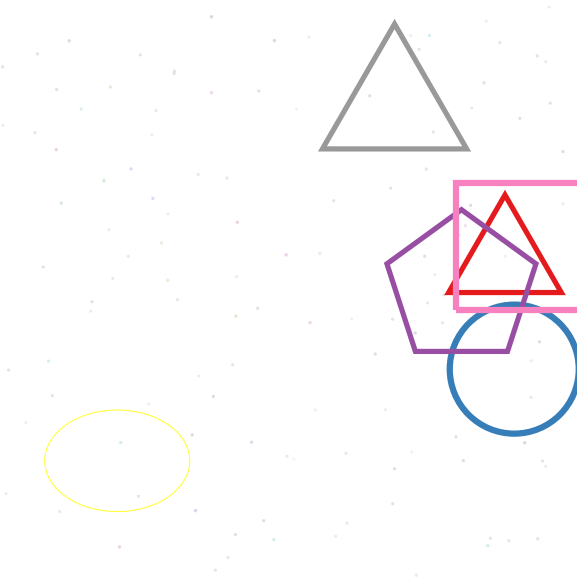[{"shape": "triangle", "thickness": 2.5, "radius": 0.56, "center": [0.874, 0.549]}, {"shape": "circle", "thickness": 3, "radius": 0.56, "center": [0.89, 0.36]}, {"shape": "pentagon", "thickness": 2.5, "radius": 0.68, "center": [0.799, 0.5]}, {"shape": "oval", "thickness": 0.5, "radius": 0.63, "center": [0.203, 0.201]}, {"shape": "square", "thickness": 3, "radius": 0.55, "center": [0.899, 0.572]}, {"shape": "triangle", "thickness": 2.5, "radius": 0.72, "center": [0.683, 0.813]}]